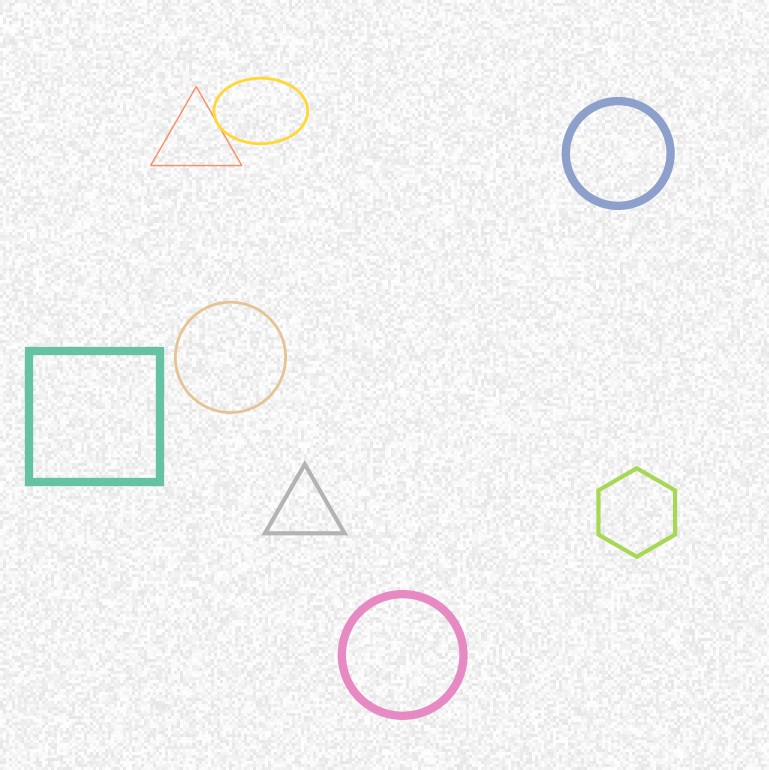[{"shape": "square", "thickness": 3, "radius": 0.43, "center": [0.123, 0.459]}, {"shape": "triangle", "thickness": 0.5, "radius": 0.34, "center": [0.255, 0.819]}, {"shape": "circle", "thickness": 3, "radius": 0.34, "center": [0.803, 0.801]}, {"shape": "circle", "thickness": 3, "radius": 0.4, "center": [0.523, 0.149]}, {"shape": "hexagon", "thickness": 1.5, "radius": 0.29, "center": [0.827, 0.334]}, {"shape": "oval", "thickness": 1, "radius": 0.3, "center": [0.339, 0.856]}, {"shape": "circle", "thickness": 1, "radius": 0.36, "center": [0.299, 0.536]}, {"shape": "triangle", "thickness": 1.5, "radius": 0.3, "center": [0.396, 0.337]}]